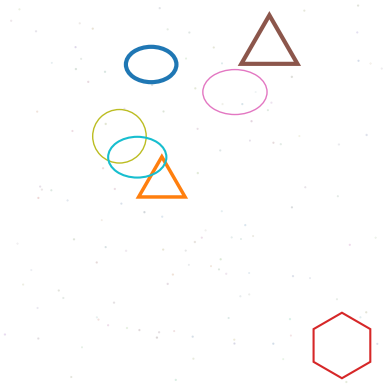[{"shape": "oval", "thickness": 3, "radius": 0.33, "center": [0.393, 0.832]}, {"shape": "triangle", "thickness": 2.5, "radius": 0.35, "center": [0.42, 0.523]}, {"shape": "hexagon", "thickness": 1.5, "radius": 0.43, "center": [0.888, 0.103]}, {"shape": "triangle", "thickness": 3, "radius": 0.42, "center": [0.7, 0.876]}, {"shape": "oval", "thickness": 1, "radius": 0.42, "center": [0.61, 0.761]}, {"shape": "circle", "thickness": 1, "radius": 0.35, "center": [0.31, 0.646]}, {"shape": "oval", "thickness": 1.5, "radius": 0.38, "center": [0.357, 0.592]}]